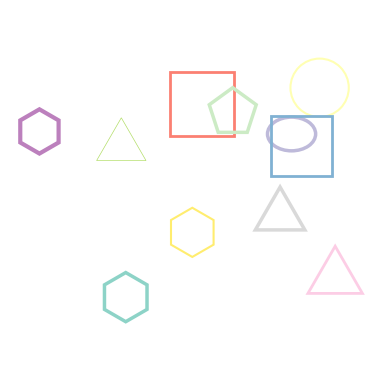[{"shape": "hexagon", "thickness": 2.5, "radius": 0.32, "center": [0.327, 0.228]}, {"shape": "circle", "thickness": 1.5, "radius": 0.38, "center": [0.83, 0.772]}, {"shape": "oval", "thickness": 2.5, "radius": 0.31, "center": [0.757, 0.652]}, {"shape": "square", "thickness": 2, "radius": 0.41, "center": [0.525, 0.73]}, {"shape": "square", "thickness": 2, "radius": 0.39, "center": [0.784, 0.621]}, {"shape": "triangle", "thickness": 0.5, "radius": 0.37, "center": [0.315, 0.62]}, {"shape": "triangle", "thickness": 2, "radius": 0.41, "center": [0.871, 0.279]}, {"shape": "triangle", "thickness": 2.5, "radius": 0.37, "center": [0.728, 0.44]}, {"shape": "hexagon", "thickness": 3, "radius": 0.29, "center": [0.102, 0.659]}, {"shape": "pentagon", "thickness": 2.5, "radius": 0.32, "center": [0.605, 0.708]}, {"shape": "hexagon", "thickness": 1.5, "radius": 0.32, "center": [0.499, 0.396]}]